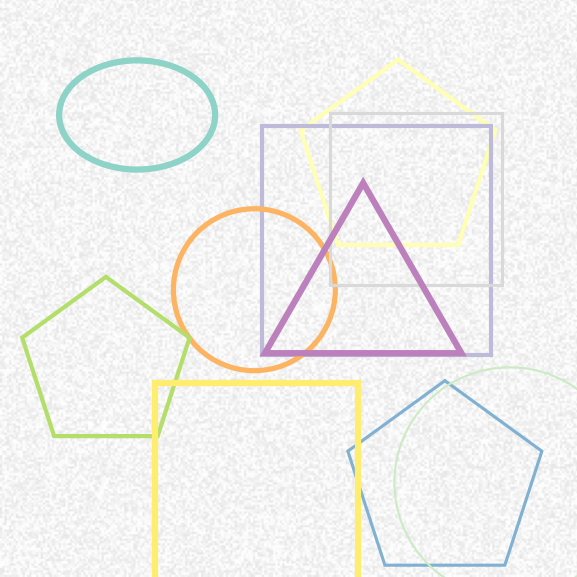[{"shape": "oval", "thickness": 3, "radius": 0.68, "center": [0.237, 0.8]}, {"shape": "pentagon", "thickness": 2, "radius": 0.89, "center": [0.689, 0.719]}, {"shape": "square", "thickness": 2, "radius": 0.99, "center": [0.652, 0.582]}, {"shape": "pentagon", "thickness": 1.5, "radius": 0.88, "center": [0.77, 0.163]}, {"shape": "circle", "thickness": 2.5, "radius": 0.7, "center": [0.44, 0.497]}, {"shape": "pentagon", "thickness": 2, "radius": 0.76, "center": [0.183, 0.367]}, {"shape": "square", "thickness": 1.5, "radius": 0.74, "center": [0.72, 0.655]}, {"shape": "triangle", "thickness": 3, "radius": 0.98, "center": [0.629, 0.486]}, {"shape": "circle", "thickness": 1, "radius": 1.0, "center": [0.883, 0.163]}, {"shape": "square", "thickness": 3, "radius": 0.88, "center": [0.444, 0.16]}]